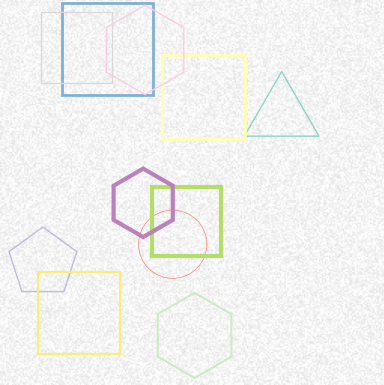[{"shape": "triangle", "thickness": 1, "radius": 0.56, "center": [0.732, 0.702]}, {"shape": "square", "thickness": 2, "radius": 0.54, "center": [0.529, 0.748]}, {"shape": "pentagon", "thickness": 1, "radius": 0.46, "center": [0.111, 0.318]}, {"shape": "circle", "thickness": 0.5, "radius": 0.44, "center": [0.448, 0.366]}, {"shape": "square", "thickness": 2, "radius": 0.6, "center": [0.279, 0.873]}, {"shape": "square", "thickness": 3, "radius": 0.45, "center": [0.484, 0.424]}, {"shape": "hexagon", "thickness": 1, "radius": 0.58, "center": [0.377, 0.87]}, {"shape": "square", "thickness": 1, "radius": 0.46, "center": [0.198, 0.877]}, {"shape": "hexagon", "thickness": 3, "radius": 0.44, "center": [0.372, 0.473]}, {"shape": "hexagon", "thickness": 1.5, "radius": 0.55, "center": [0.505, 0.129]}, {"shape": "square", "thickness": 1.5, "radius": 0.53, "center": [0.205, 0.188]}]